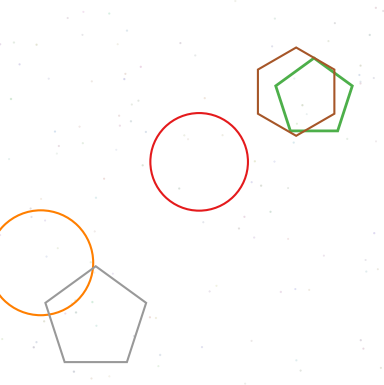[{"shape": "circle", "thickness": 1.5, "radius": 0.63, "center": [0.517, 0.58]}, {"shape": "pentagon", "thickness": 2, "radius": 0.52, "center": [0.816, 0.745]}, {"shape": "circle", "thickness": 1.5, "radius": 0.68, "center": [0.106, 0.317]}, {"shape": "hexagon", "thickness": 1.5, "radius": 0.57, "center": [0.769, 0.762]}, {"shape": "pentagon", "thickness": 1.5, "radius": 0.69, "center": [0.249, 0.171]}]